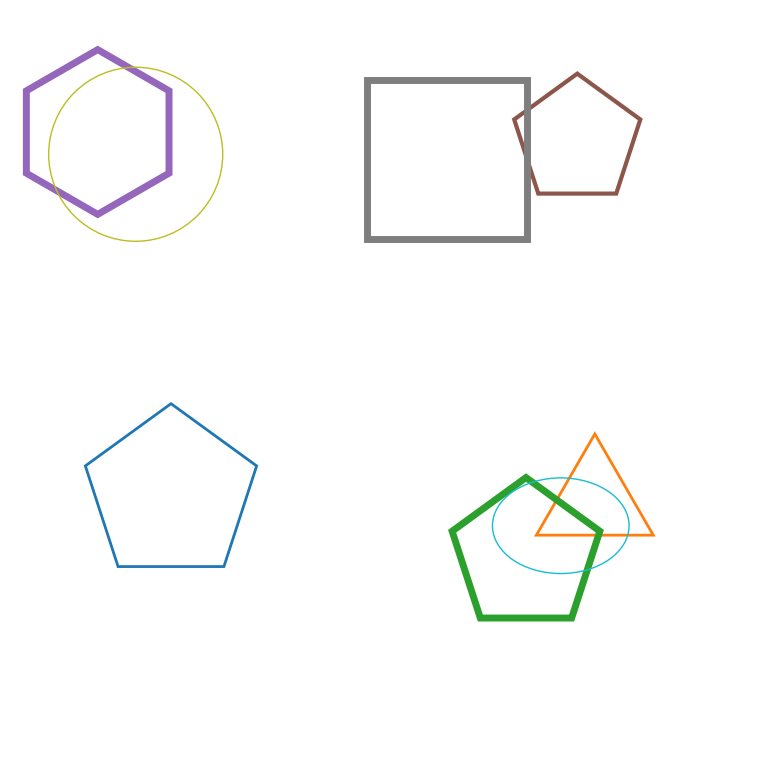[{"shape": "pentagon", "thickness": 1, "radius": 0.58, "center": [0.222, 0.359]}, {"shape": "triangle", "thickness": 1, "radius": 0.44, "center": [0.773, 0.349]}, {"shape": "pentagon", "thickness": 2.5, "radius": 0.5, "center": [0.683, 0.279]}, {"shape": "hexagon", "thickness": 2.5, "radius": 0.53, "center": [0.127, 0.829]}, {"shape": "pentagon", "thickness": 1.5, "radius": 0.43, "center": [0.75, 0.818]}, {"shape": "square", "thickness": 2.5, "radius": 0.52, "center": [0.58, 0.793]}, {"shape": "circle", "thickness": 0.5, "radius": 0.57, "center": [0.176, 0.8]}, {"shape": "oval", "thickness": 0.5, "radius": 0.44, "center": [0.728, 0.317]}]